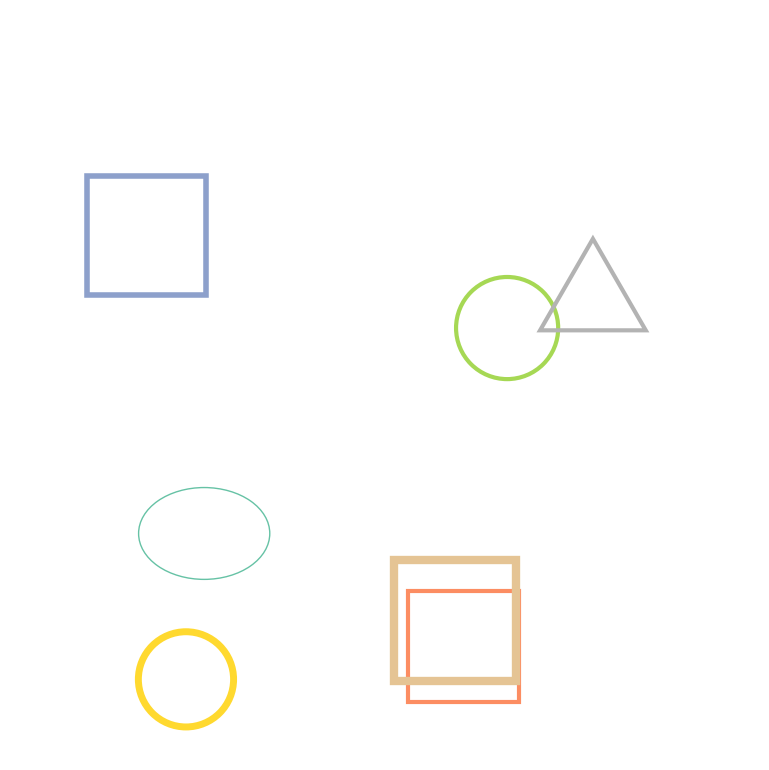[{"shape": "oval", "thickness": 0.5, "radius": 0.43, "center": [0.265, 0.307]}, {"shape": "square", "thickness": 1.5, "radius": 0.36, "center": [0.602, 0.16]}, {"shape": "square", "thickness": 2, "radius": 0.39, "center": [0.19, 0.694]}, {"shape": "circle", "thickness": 1.5, "radius": 0.33, "center": [0.659, 0.574]}, {"shape": "circle", "thickness": 2.5, "radius": 0.31, "center": [0.242, 0.118]}, {"shape": "square", "thickness": 3, "radius": 0.39, "center": [0.591, 0.194]}, {"shape": "triangle", "thickness": 1.5, "radius": 0.4, "center": [0.77, 0.611]}]